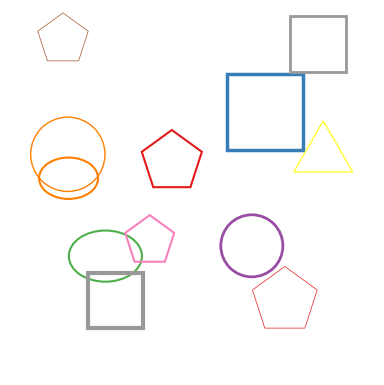[{"shape": "pentagon", "thickness": 1.5, "radius": 0.41, "center": [0.446, 0.58]}, {"shape": "pentagon", "thickness": 0.5, "radius": 0.44, "center": [0.74, 0.219]}, {"shape": "square", "thickness": 2.5, "radius": 0.49, "center": [0.689, 0.708]}, {"shape": "oval", "thickness": 1.5, "radius": 0.47, "center": [0.274, 0.335]}, {"shape": "circle", "thickness": 2, "radius": 0.4, "center": [0.654, 0.362]}, {"shape": "circle", "thickness": 1, "radius": 0.48, "center": [0.176, 0.599]}, {"shape": "oval", "thickness": 1.5, "radius": 0.38, "center": [0.178, 0.537]}, {"shape": "triangle", "thickness": 1, "radius": 0.44, "center": [0.84, 0.598]}, {"shape": "pentagon", "thickness": 0.5, "radius": 0.34, "center": [0.164, 0.898]}, {"shape": "pentagon", "thickness": 1.5, "radius": 0.33, "center": [0.389, 0.374]}, {"shape": "square", "thickness": 2, "radius": 0.36, "center": [0.827, 0.885]}, {"shape": "square", "thickness": 3, "radius": 0.36, "center": [0.301, 0.218]}]